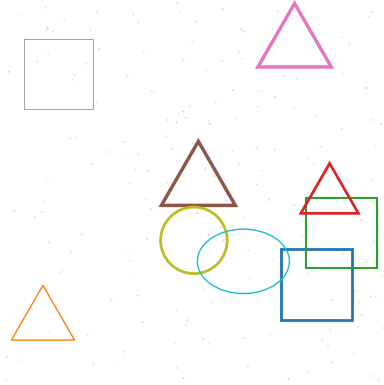[{"shape": "square", "thickness": 2, "radius": 0.46, "center": [0.822, 0.261]}, {"shape": "triangle", "thickness": 1, "radius": 0.47, "center": [0.112, 0.164]}, {"shape": "square", "thickness": 1.5, "radius": 0.46, "center": [0.887, 0.396]}, {"shape": "triangle", "thickness": 2, "radius": 0.43, "center": [0.856, 0.489]}, {"shape": "triangle", "thickness": 2.5, "radius": 0.55, "center": [0.515, 0.522]}, {"shape": "triangle", "thickness": 2.5, "radius": 0.55, "center": [0.765, 0.881]}, {"shape": "square", "thickness": 0.5, "radius": 0.45, "center": [0.151, 0.808]}, {"shape": "circle", "thickness": 2, "radius": 0.43, "center": [0.504, 0.376]}, {"shape": "oval", "thickness": 1, "radius": 0.6, "center": [0.632, 0.321]}]